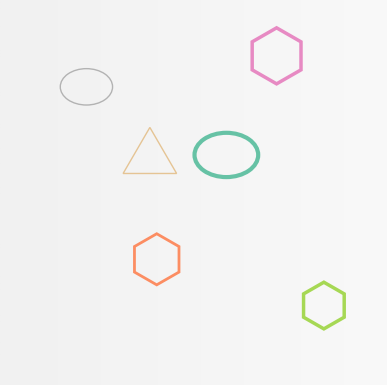[{"shape": "oval", "thickness": 3, "radius": 0.41, "center": [0.584, 0.598]}, {"shape": "hexagon", "thickness": 2, "radius": 0.33, "center": [0.404, 0.327]}, {"shape": "hexagon", "thickness": 2.5, "radius": 0.36, "center": [0.714, 0.855]}, {"shape": "hexagon", "thickness": 2.5, "radius": 0.3, "center": [0.836, 0.206]}, {"shape": "triangle", "thickness": 1, "radius": 0.4, "center": [0.387, 0.589]}, {"shape": "oval", "thickness": 1, "radius": 0.34, "center": [0.223, 0.774]}]